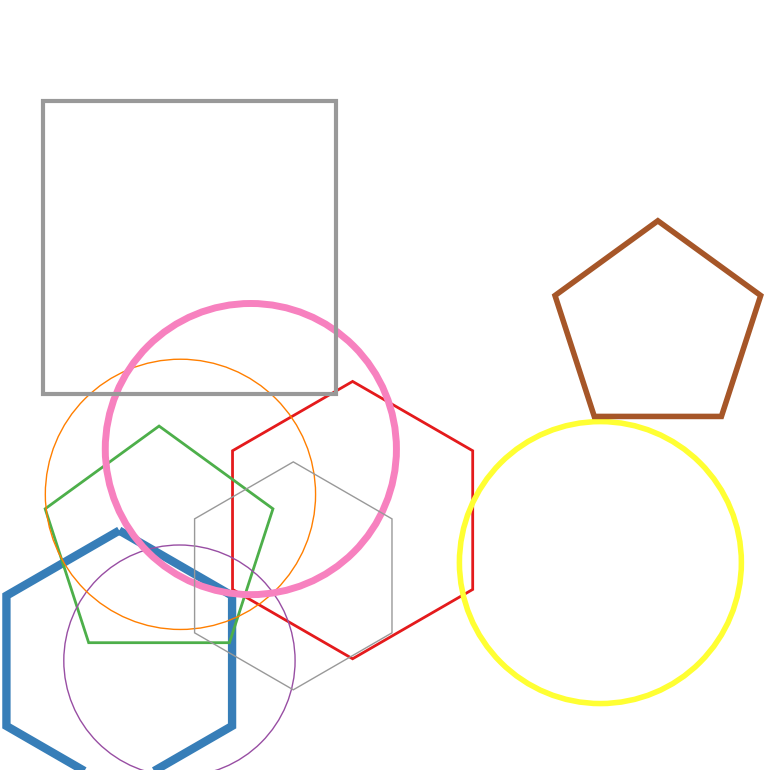[{"shape": "hexagon", "thickness": 1, "radius": 0.9, "center": [0.458, 0.325]}, {"shape": "hexagon", "thickness": 3, "radius": 0.85, "center": [0.155, 0.142]}, {"shape": "pentagon", "thickness": 1, "radius": 0.78, "center": [0.207, 0.291]}, {"shape": "circle", "thickness": 0.5, "radius": 0.75, "center": [0.233, 0.142]}, {"shape": "circle", "thickness": 0.5, "radius": 0.88, "center": [0.234, 0.358]}, {"shape": "circle", "thickness": 2, "radius": 0.92, "center": [0.78, 0.269]}, {"shape": "pentagon", "thickness": 2, "radius": 0.7, "center": [0.854, 0.573]}, {"shape": "circle", "thickness": 2.5, "radius": 0.95, "center": [0.326, 0.417]}, {"shape": "hexagon", "thickness": 0.5, "radius": 0.74, "center": [0.381, 0.252]}, {"shape": "square", "thickness": 1.5, "radius": 0.95, "center": [0.246, 0.679]}]